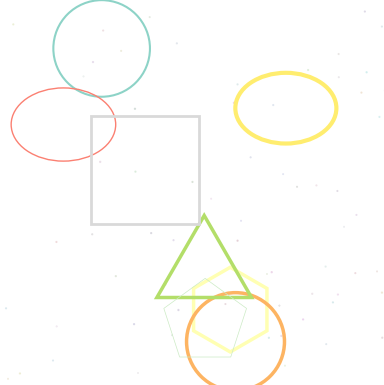[{"shape": "circle", "thickness": 1.5, "radius": 0.63, "center": [0.264, 0.874]}, {"shape": "hexagon", "thickness": 2.5, "radius": 0.55, "center": [0.598, 0.196]}, {"shape": "oval", "thickness": 1, "radius": 0.68, "center": [0.165, 0.677]}, {"shape": "circle", "thickness": 2.5, "radius": 0.64, "center": [0.612, 0.113]}, {"shape": "triangle", "thickness": 2.5, "radius": 0.71, "center": [0.53, 0.298]}, {"shape": "square", "thickness": 2, "radius": 0.7, "center": [0.377, 0.558]}, {"shape": "pentagon", "thickness": 0.5, "radius": 0.56, "center": [0.533, 0.164]}, {"shape": "oval", "thickness": 3, "radius": 0.66, "center": [0.743, 0.719]}]